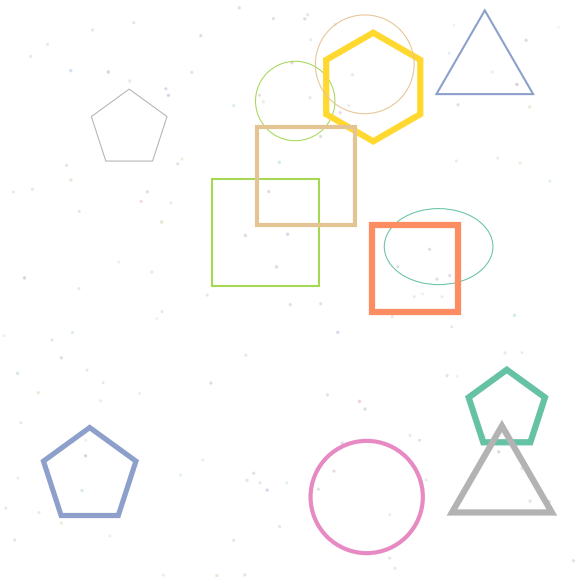[{"shape": "pentagon", "thickness": 3, "radius": 0.35, "center": [0.878, 0.289]}, {"shape": "oval", "thickness": 0.5, "radius": 0.47, "center": [0.759, 0.572]}, {"shape": "square", "thickness": 3, "radius": 0.37, "center": [0.719, 0.534]}, {"shape": "triangle", "thickness": 1, "radius": 0.48, "center": [0.839, 0.884]}, {"shape": "pentagon", "thickness": 2.5, "radius": 0.42, "center": [0.155, 0.175]}, {"shape": "circle", "thickness": 2, "radius": 0.49, "center": [0.635, 0.139]}, {"shape": "square", "thickness": 1, "radius": 0.46, "center": [0.46, 0.596]}, {"shape": "circle", "thickness": 0.5, "radius": 0.34, "center": [0.511, 0.824]}, {"shape": "hexagon", "thickness": 3, "radius": 0.47, "center": [0.646, 0.848]}, {"shape": "circle", "thickness": 0.5, "radius": 0.43, "center": [0.632, 0.888]}, {"shape": "square", "thickness": 2, "radius": 0.42, "center": [0.53, 0.695]}, {"shape": "pentagon", "thickness": 0.5, "radius": 0.34, "center": [0.224, 0.776]}, {"shape": "triangle", "thickness": 3, "radius": 0.5, "center": [0.869, 0.162]}]